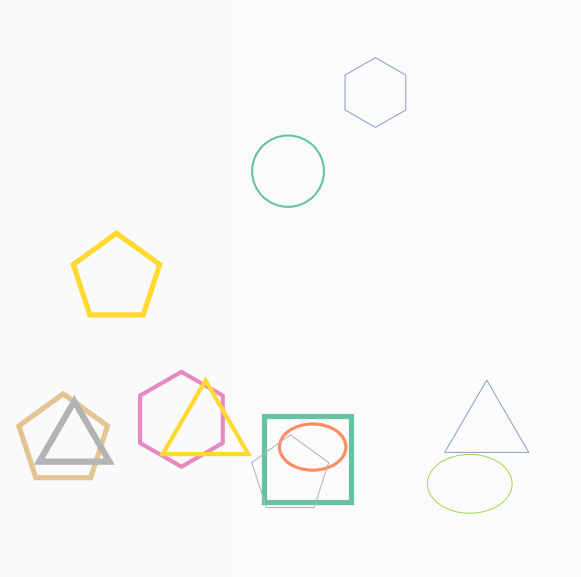[{"shape": "circle", "thickness": 1, "radius": 0.31, "center": [0.496, 0.703]}, {"shape": "square", "thickness": 2.5, "radius": 0.37, "center": [0.53, 0.205]}, {"shape": "oval", "thickness": 1.5, "radius": 0.29, "center": [0.538, 0.225]}, {"shape": "hexagon", "thickness": 0.5, "radius": 0.3, "center": [0.646, 0.839]}, {"shape": "triangle", "thickness": 0.5, "radius": 0.42, "center": [0.837, 0.258]}, {"shape": "hexagon", "thickness": 2, "radius": 0.41, "center": [0.312, 0.273]}, {"shape": "oval", "thickness": 0.5, "radius": 0.36, "center": [0.808, 0.161]}, {"shape": "pentagon", "thickness": 2.5, "radius": 0.39, "center": [0.2, 0.517]}, {"shape": "triangle", "thickness": 2, "radius": 0.43, "center": [0.354, 0.255]}, {"shape": "pentagon", "thickness": 2.5, "radius": 0.4, "center": [0.109, 0.237]}, {"shape": "triangle", "thickness": 3, "radius": 0.35, "center": [0.128, 0.235]}, {"shape": "pentagon", "thickness": 0.5, "radius": 0.35, "center": [0.499, 0.177]}]